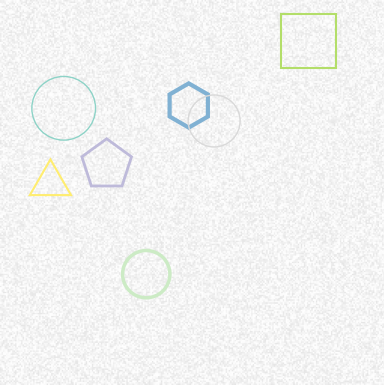[{"shape": "circle", "thickness": 1, "radius": 0.41, "center": [0.165, 0.719]}, {"shape": "pentagon", "thickness": 2, "radius": 0.34, "center": [0.277, 0.572]}, {"shape": "hexagon", "thickness": 3, "radius": 0.29, "center": [0.49, 0.726]}, {"shape": "square", "thickness": 1.5, "radius": 0.35, "center": [0.801, 0.893]}, {"shape": "circle", "thickness": 1, "radius": 0.34, "center": [0.556, 0.686]}, {"shape": "circle", "thickness": 2.5, "radius": 0.31, "center": [0.38, 0.288]}, {"shape": "triangle", "thickness": 1.5, "radius": 0.31, "center": [0.131, 0.524]}]